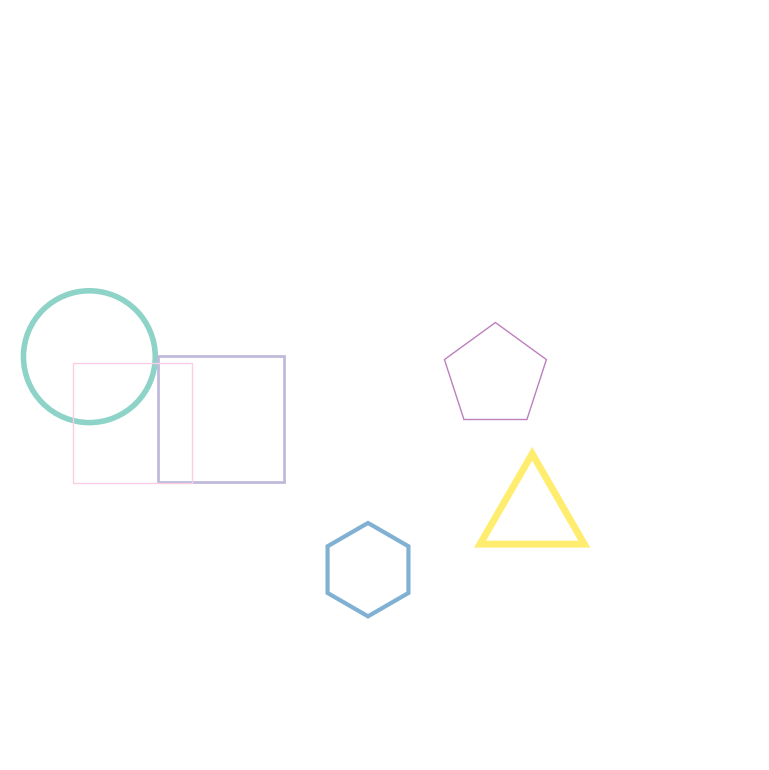[{"shape": "circle", "thickness": 2, "radius": 0.43, "center": [0.116, 0.537]}, {"shape": "square", "thickness": 1, "radius": 0.41, "center": [0.287, 0.456]}, {"shape": "hexagon", "thickness": 1.5, "radius": 0.3, "center": [0.478, 0.26]}, {"shape": "square", "thickness": 0.5, "radius": 0.39, "center": [0.172, 0.451]}, {"shape": "pentagon", "thickness": 0.5, "radius": 0.35, "center": [0.643, 0.512]}, {"shape": "triangle", "thickness": 2.5, "radius": 0.39, "center": [0.691, 0.332]}]